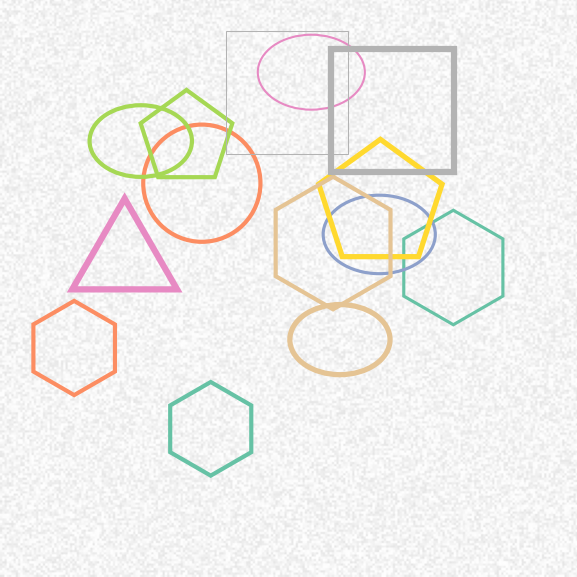[{"shape": "hexagon", "thickness": 1.5, "radius": 0.5, "center": [0.785, 0.536]}, {"shape": "hexagon", "thickness": 2, "radius": 0.41, "center": [0.365, 0.257]}, {"shape": "hexagon", "thickness": 2, "radius": 0.41, "center": [0.128, 0.397]}, {"shape": "circle", "thickness": 2, "radius": 0.51, "center": [0.35, 0.682]}, {"shape": "oval", "thickness": 1.5, "radius": 0.49, "center": [0.657, 0.593]}, {"shape": "oval", "thickness": 1, "radius": 0.46, "center": [0.539, 0.874]}, {"shape": "triangle", "thickness": 3, "radius": 0.52, "center": [0.216, 0.551]}, {"shape": "oval", "thickness": 2, "radius": 0.44, "center": [0.244, 0.755]}, {"shape": "pentagon", "thickness": 2, "radius": 0.42, "center": [0.323, 0.76]}, {"shape": "pentagon", "thickness": 2.5, "radius": 0.56, "center": [0.659, 0.646]}, {"shape": "hexagon", "thickness": 2, "radius": 0.57, "center": [0.577, 0.578]}, {"shape": "oval", "thickness": 2.5, "radius": 0.43, "center": [0.589, 0.411]}, {"shape": "square", "thickness": 0.5, "radius": 0.53, "center": [0.497, 0.839]}, {"shape": "square", "thickness": 3, "radius": 0.53, "center": [0.68, 0.807]}]